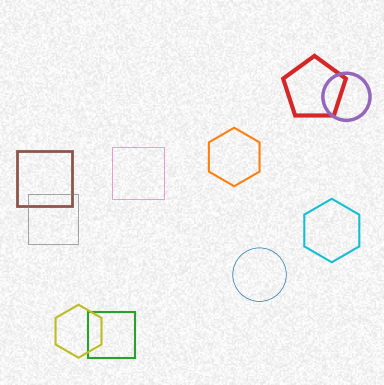[{"shape": "circle", "thickness": 0.5, "radius": 0.35, "center": [0.674, 0.287]}, {"shape": "hexagon", "thickness": 1.5, "radius": 0.38, "center": [0.608, 0.592]}, {"shape": "square", "thickness": 1.5, "radius": 0.3, "center": [0.29, 0.13]}, {"shape": "pentagon", "thickness": 3, "radius": 0.43, "center": [0.817, 0.769]}, {"shape": "circle", "thickness": 2.5, "radius": 0.31, "center": [0.9, 0.749]}, {"shape": "square", "thickness": 2, "radius": 0.36, "center": [0.116, 0.536]}, {"shape": "square", "thickness": 0.5, "radius": 0.34, "center": [0.358, 0.55]}, {"shape": "square", "thickness": 0.5, "radius": 0.32, "center": [0.138, 0.431]}, {"shape": "hexagon", "thickness": 1.5, "radius": 0.34, "center": [0.204, 0.14]}, {"shape": "hexagon", "thickness": 1.5, "radius": 0.41, "center": [0.862, 0.401]}]